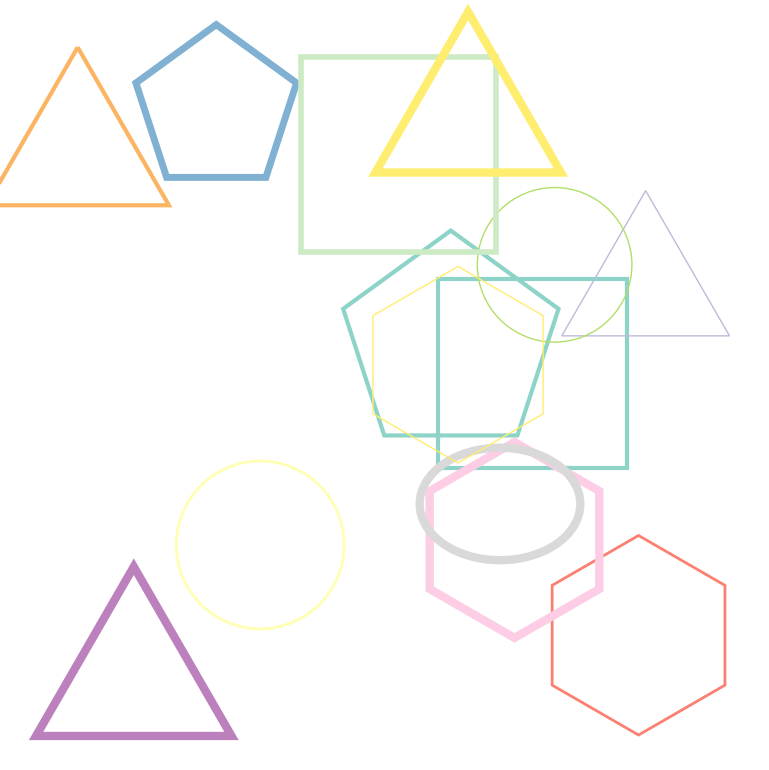[{"shape": "square", "thickness": 1.5, "radius": 0.61, "center": [0.692, 0.515]}, {"shape": "pentagon", "thickness": 1.5, "radius": 0.74, "center": [0.585, 0.553]}, {"shape": "circle", "thickness": 1, "radius": 0.55, "center": [0.338, 0.292]}, {"shape": "triangle", "thickness": 0.5, "radius": 0.63, "center": [0.838, 0.627]}, {"shape": "hexagon", "thickness": 1, "radius": 0.65, "center": [0.829, 0.175]}, {"shape": "pentagon", "thickness": 2.5, "radius": 0.55, "center": [0.281, 0.858]}, {"shape": "triangle", "thickness": 1.5, "radius": 0.68, "center": [0.101, 0.802]}, {"shape": "circle", "thickness": 0.5, "radius": 0.5, "center": [0.72, 0.656]}, {"shape": "hexagon", "thickness": 3, "radius": 0.64, "center": [0.668, 0.299]}, {"shape": "oval", "thickness": 3, "radius": 0.52, "center": [0.649, 0.345]}, {"shape": "triangle", "thickness": 3, "radius": 0.73, "center": [0.174, 0.117]}, {"shape": "square", "thickness": 2, "radius": 0.63, "center": [0.517, 0.8]}, {"shape": "hexagon", "thickness": 0.5, "radius": 0.64, "center": [0.595, 0.526]}, {"shape": "triangle", "thickness": 3, "radius": 0.7, "center": [0.608, 0.845]}]